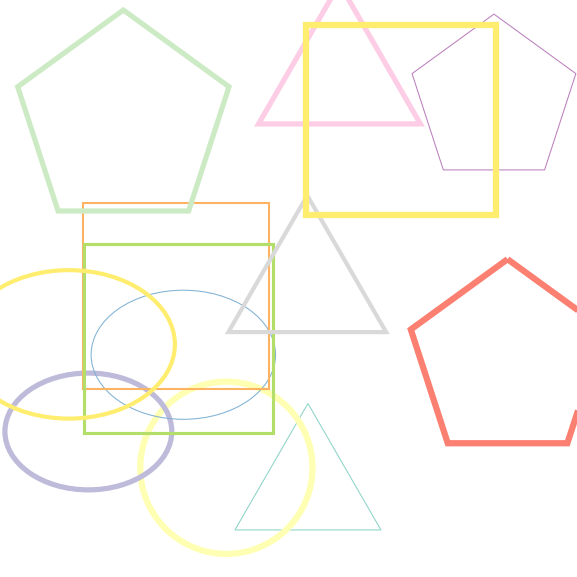[{"shape": "triangle", "thickness": 0.5, "radius": 0.73, "center": [0.533, 0.154]}, {"shape": "circle", "thickness": 3, "radius": 0.75, "center": [0.392, 0.189]}, {"shape": "oval", "thickness": 2.5, "radius": 0.72, "center": [0.153, 0.252]}, {"shape": "pentagon", "thickness": 3, "radius": 0.88, "center": [0.879, 0.374]}, {"shape": "oval", "thickness": 0.5, "radius": 0.8, "center": [0.317, 0.385]}, {"shape": "square", "thickness": 1, "radius": 0.8, "center": [0.304, 0.486]}, {"shape": "square", "thickness": 1.5, "radius": 0.82, "center": [0.309, 0.412]}, {"shape": "triangle", "thickness": 2.5, "radius": 0.81, "center": [0.588, 0.865]}, {"shape": "triangle", "thickness": 2, "radius": 0.79, "center": [0.532, 0.503]}, {"shape": "pentagon", "thickness": 0.5, "radius": 0.75, "center": [0.855, 0.826]}, {"shape": "pentagon", "thickness": 2.5, "radius": 0.96, "center": [0.214, 0.789]}, {"shape": "square", "thickness": 3, "radius": 0.82, "center": [0.695, 0.791]}, {"shape": "oval", "thickness": 2, "radius": 0.92, "center": [0.119, 0.403]}]